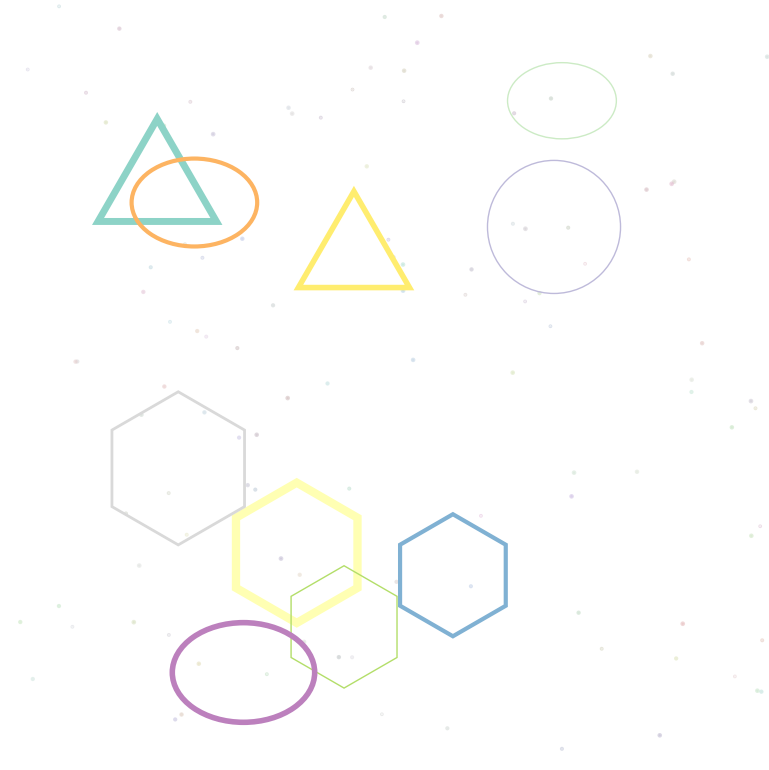[{"shape": "triangle", "thickness": 2.5, "radius": 0.44, "center": [0.204, 0.757]}, {"shape": "hexagon", "thickness": 3, "radius": 0.46, "center": [0.385, 0.282]}, {"shape": "circle", "thickness": 0.5, "radius": 0.43, "center": [0.719, 0.705]}, {"shape": "hexagon", "thickness": 1.5, "radius": 0.4, "center": [0.588, 0.253]}, {"shape": "oval", "thickness": 1.5, "radius": 0.41, "center": [0.252, 0.737]}, {"shape": "hexagon", "thickness": 0.5, "radius": 0.4, "center": [0.447, 0.186]}, {"shape": "hexagon", "thickness": 1, "radius": 0.5, "center": [0.231, 0.392]}, {"shape": "oval", "thickness": 2, "radius": 0.46, "center": [0.316, 0.127]}, {"shape": "oval", "thickness": 0.5, "radius": 0.35, "center": [0.73, 0.869]}, {"shape": "triangle", "thickness": 2, "radius": 0.42, "center": [0.46, 0.668]}]